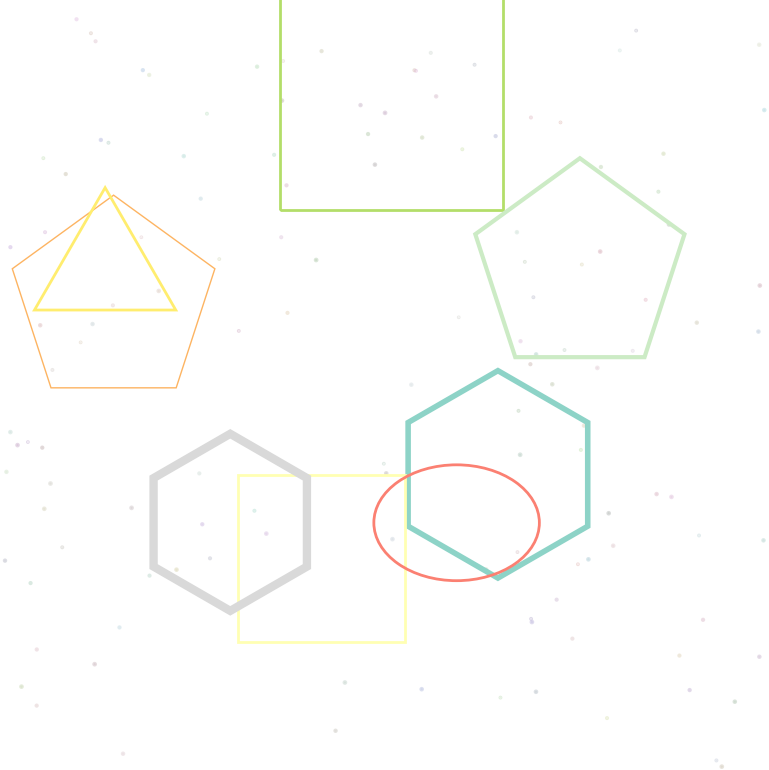[{"shape": "hexagon", "thickness": 2, "radius": 0.67, "center": [0.647, 0.384]}, {"shape": "square", "thickness": 1, "radius": 0.54, "center": [0.417, 0.275]}, {"shape": "oval", "thickness": 1, "radius": 0.54, "center": [0.593, 0.321]}, {"shape": "pentagon", "thickness": 0.5, "radius": 0.69, "center": [0.148, 0.608]}, {"shape": "square", "thickness": 1, "radius": 0.72, "center": [0.508, 0.872]}, {"shape": "hexagon", "thickness": 3, "radius": 0.57, "center": [0.299, 0.322]}, {"shape": "pentagon", "thickness": 1.5, "radius": 0.71, "center": [0.753, 0.652]}, {"shape": "triangle", "thickness": 1, "radius": 0.53, "center": [0.137, 0.65]}]